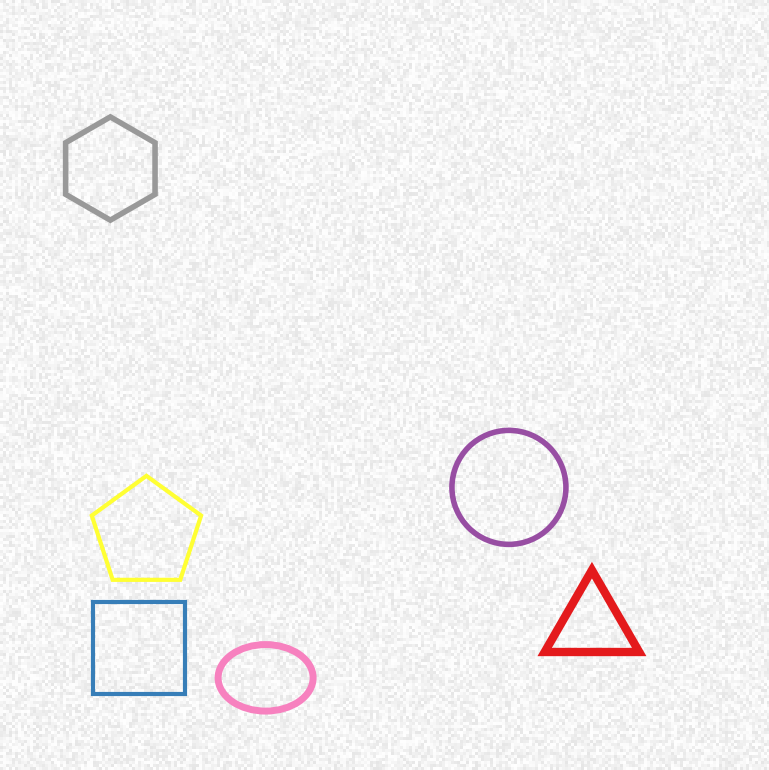[{"shape": "triangle", "thickness": 3, "radius": 0.35, "center": [0.769, 0.189]}, {"shape": "square", "thickness": 1.5, "radius": 0.3, "center": [0.18, 0.159]}, {"shape": "circle", "thickness": 2, "radius": 0.37, "center": [0.661, 0.367]}, {"shape": "pentagon", "thickness": 1.5, "radius": 0.37, "center": [0.19, 0.307]}, {"shape": "oval", "thickness": 2.5, "radius": 0.31, "center": [0.345, 0.12]}, {"shape": "hexagon", "thickness": 2, "radius": 0.34, "center": [0.143, 0.781]}]